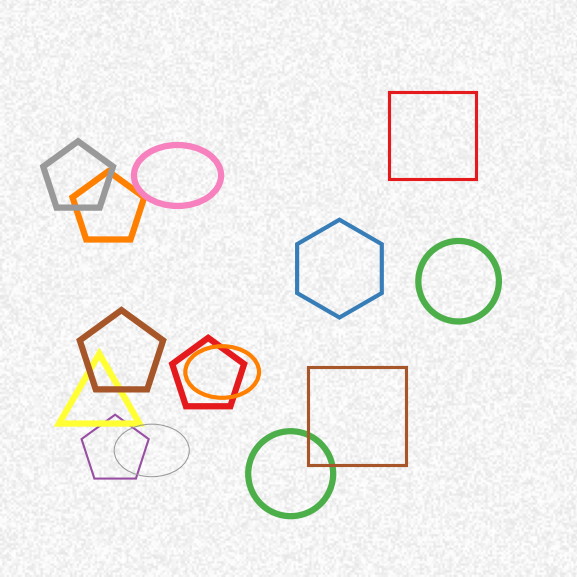[{"shape": "square", "thickness": 1.5, "radius": 0.38, "center": [0.749, 0.764]}, {"shape": "pentagon", "thickness": 3, "radius": 0.33, "center": [0.36, 0.349]}, {"shape": "hexagon", "thickness": 2, "radius": 0.42, "center": [0.588, 0.534]}, {"shape": "circle", "thickness": 3, "radius": 0.37, "center": [0.503, 0.179]}, {"shape": "circle", "thickness": 3, "radius": 0.35, "center": [0.794, 0.512]}, {"shape": "pentagon", "thickness": 1, "radius": 0.31, "center": [0.199, 0.22]}, {"shape": "pentagon", "thickness": 3, "radius": 0.33, "center": [0.188, 0.637]}, {"shape": "oval", "thickness": 2, "radius": 0.32, "center": [0.385, 0.355]}, {"shape": "triangle", "thickness": 3, "radius": 0.4, "center": [0.172, 0.306]}, {"shape": "square", "thickness": 1.5, "radius": 0.42, "center": [0.618, 0.279]}, {"shape": "pentagon", "thickness": 3, "radius": 0.38, "center": [0.21, 0.386]}, {"shape": "oval", "thickness": 3, "radius": 0.38, "center": [0.307, 0.695]}, {"shape": "pentagon", "thickness": 3, "radius": 0.32, "center": [0.135, 0.691]}, {"shape": "oval", "thickness": 0.5, "radius": 0.33, "center": [0.263, 0.219]}]